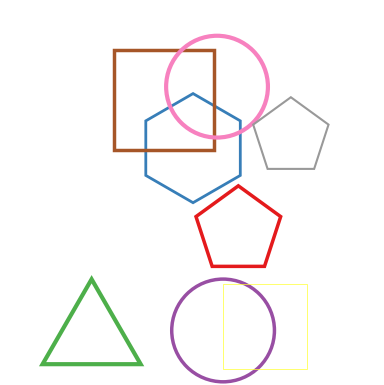[{"shape": "pentagon", "thickness": 2.5, "radius": 0.58, "center": [0.619, 0.402]}, {"shape": "hexagon", "thickness": 2, "radius": 0.71, "center": [0.501, 0.615]}, {"shape": "triangle", "thickness": 3, "radius": 0.74, "center": [0.238, 0.128]}, {"shape": "circle", "thickness": 2.5, "radius": 0.67, "center": [0.579, 0.142]}, {"shape": "square", "thickness": 0.5, "radius": 0.55, "center": [0.689, 0.152]}, {"shape": "square", "thickness": 2.5, "radius": 0.65, "center": [0.426, 0.74]}, {"shape": "circle", "thickness": 3, "radius": 0.66, "center": [0.564, 0.775]}, {"shape": "pentagon", "thickness": 1.5, "radius": 0.51, "center": [0.755, 0.645]}]